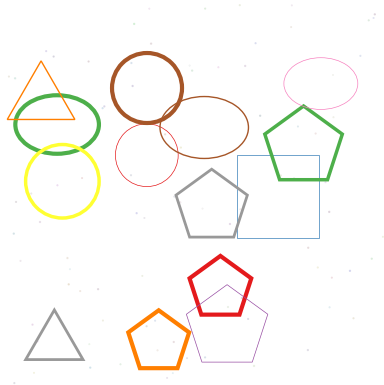[{"shape": "circle", "thickness": 0.5, "radius": 0.41, "center": [0.381, 0.597]}, {"shape": "pentagon", "thickness": 3, "radius": 0.42, "center": [0.572, 0.251]}, {"shape": "square", "thickness": 0.5, "radius": 0.54, "center": [0.722, 0.49]}, {"shape": "pentagon", "thickness": 2.5, "radius": 0.53, "center": [0.788, 0.619]}, {"shape": "oval", "thickness": 3, "radius": 0.54, "center": [0.148, 0.677]}, {"shape": "pentagon", "thickness": 0.5, "radius": 0.56, "center": [0.59, 0.149]}, {"shape": "triangle", "thickness": 1, "radius": 0.51, "center": [0.107, 0.74]}, {"shape": "pentagon", "thickness": 3, "radius": 0.42, "center": [0.412, 0.111]}, {"shape": "circle", "thickness": 2.5, "radius": 0.48, "center": [0.162, 0.529]}, {"shape": "circle", "thickness": 3, "radius": 0.45, "center": [0.382, 0.771]}, {"shape": "oval", "thickness": 1, "radius": 0.57, "center": [0.53, 0.669]}, {"shape": "oval", "thickness": 0.5, "radius": 0.48, "center": [0.833, 0.783]}, {"shape": "triangle", "thickness": 2, "radius": 0.43, "center": [0.141, 0.109]}, {"shape": "pentagon", "thickness": 2, "radius": 0.49, "center": [0.55, 0.463]}]